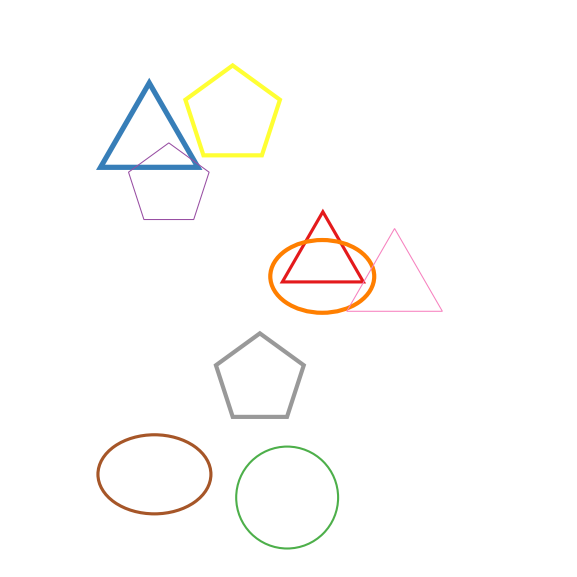[{"shape": "triangle", "thickness": 1.5, "radius": 0.41, "center": [0.559, 0.551]}, {"shape": "triangle", "thickness": 2.5, "radius": 0.49, "center": [0.258, 0.758]}, {"shape": "circle", "thickness": 1, "radius": 0.44, "center": [0.497, 0.138]}, {"shape": "pentagon", "thickness": 0.5, "radius": 0.37, "center": [0.292, 0.678]}, {"shape": "oval", "thickness": 2, "radius": 0.45, "center": [0.558, 0.521]}, {"shape": "pentagon", "thickness": 2, "radius": 0.43, "center": [0.403, 0.8]}, {"shape": "oval", "thickness": 1.5, "radius": 0.49, "center": [0.267, 0.178]}, {"shape": "triangle", "thickness": 0.5, "radius": 0.48, "center": [0.683, 0.508]}, {"shape": "pentagon", "thickness": 2, "radius": 0.4, "center": [0.45, 0.342]}]